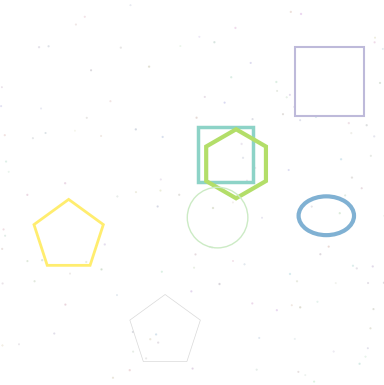[{"shape": "square", "thickness": 2.5, "radius": 0.36, "center": [0.587, 0.598]}, {"shape": "square", "thickness": 1.5, "radius": 0.45, "center": [0.856, 0.788]}, {"shape": "oval", "thickness": 3, "radius": 0.36, "center": [0.848, 0.44]}, {"shape": "hexagon", "thickness": 3, "radius": 0.45, "center": [0.613, 0.575]}, {"shape": "pentagon", "thickness": 0.5, "radius": 0.48, "center": [0.429, 0.139]}, {"shape": "circle", "thickness": 1, "radius": 0.39, "center": [0.565, 0.435]}, {"shape": "pentagon", "thickness": 2, "radius": 0.47, "center": [0.178, 0.387]}]